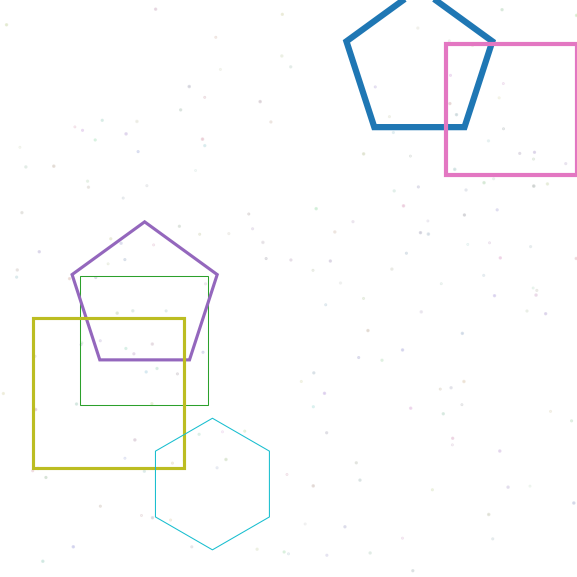[{"shape": "pentagon", "thickness": 3, "radius": 0.66, "center": [0.726, 0.886]}, {"shape": "square", "thickness": 0.5, "radius": 0.56, "center": [0.25, 0.41]}, {"shape": "pentagon", "thickness": 1.5, "radius": 0.66, "center": [0.25, 0.483]}, {"shape": "square", "thickness": 2, "radius": 0.57, "center": [0.886, 0.81]}, {"shape": "square", "thickness": 1.5, "radius": 0.65, "center": [0.188, 0.319]}, {"shape": "hexagon", "thickness": 0.5, "radius": 0.57, "center": [0.368, 0.161]}]